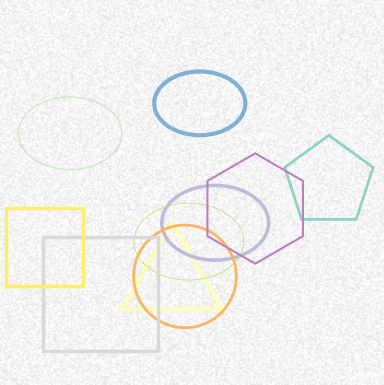[{"shape": "pentagon", "thickness": 2, "radius": 0.6, "center": [0.854, 0.528]}, {"shape": "triangle", "thickness": 2.5, "radius": 0.75, "center": [0.447, 0.272]}, {"shape": "oval", "thickness": 2.5, "radius": 0.69, "center": [0.559, 0.421]}, {"shape": "oval", "thickness": 3, "radius": 0.59, "center": [0.519, 0.732]}, {"shape": "circle", "thickness": 2, "radius": 0.67, "center": [0.48, 0.282]}, {"shape": "oval", "thickness": 0.5, "radius": 0.71, "center": [0.49, 0.372]}, {"shape": "square", "thickness": 2.5, "radius": 0.74, "center": [0.261, 0.237]}, {"shape": "hexagon", "thickness": 1.5, "radius": 0.72, "center": [0.663, 0.458]}, {"shape": "oval", "thickness": 1, "radius": 0.67, "center": [0.182, 0.654]}, {"shape": "square", "thickness": 2.5, "radius": 0.5, "center": [0.116, 0.359]}]